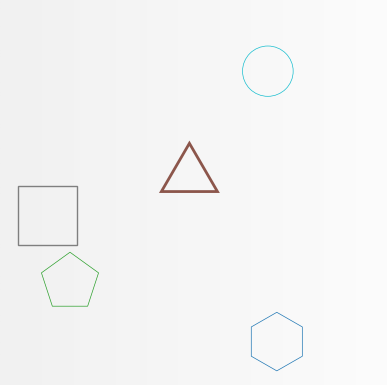[{"shape": "hexagon", "thickness": 0.5, "radius": 0.38, "center": [0.714, 0.113]}, {"shape": "pentagon", "thickness": 0.5, "radius": 0.39, "center": [0.181, 0.267]}, {"shape": "triangle", "thickness": 2, "radius": 0.42, "center": [0.489, 0.544]}, {"shape": "square", "thickness": 1, "radius": 0.38, "center": [0.123, 0.44]}, {"shape": "circle", "thickness": 0.5, "radius": 0.33, "center": [0.691, 0.815]}]